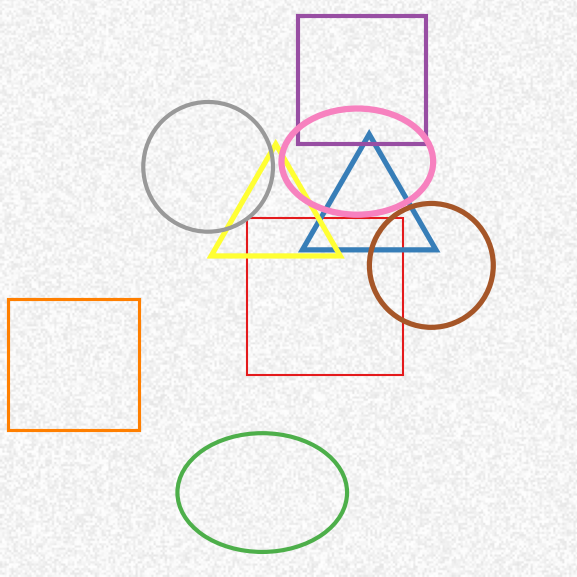[{"shape": "square", "thickness": 1, "radius": 0.68, "center": [0.563, 0.486]}, {"shape": "triangle", "thickness": 2.5, "radius": 0.67, "center": [0.639, 0.633]}, {"shape": "oval", "thickness": 2, "radius": 0.73, "center": [0.454, 0.146]}, {"shape": "square", "thickness": 2, "radius": 0.56, "center": [0.627, 0.861]}, {"shape": "square", "thickness": 1.5, "radius": 0.57, "center": [0.128, 0.368]}, {"shape": "triangle", "thickness": 2.5, "radius": 0.65, "center": [0.477, 0.621]}, {"shape": "circle", "thickness": 2.5, "radius": 0.54, "center": [0.747, 0.54]}, {"shape": "oval", "thickness": 3, "radius": 0.66, "center": [0.619, 0.719]}, {"shape": "circle", "thickness": 2, "radius": 0.56, "center": [0.36, 0.71]}]